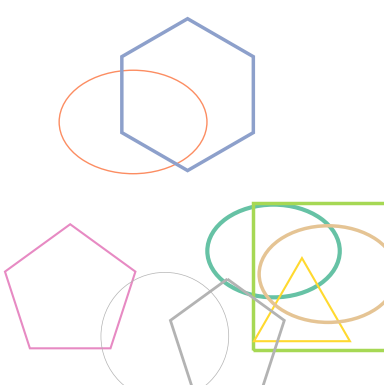[{"shape": "oval", "thickness": 3, "radius": 0.86, "center": [0.711, 0.348]}, {"shape": "oval", "thickness": 1, "radius": 0.96, "center": [0.346, 0.683]}, {"shape": "hexagon", "thickness": 2.5, "radius": 0.99, "center": [0.487, 0.754]}, {"shape": "pentagon", "thickness": 1.5, "radius": 0.89, "center": [0.182, 0.239]}, {"shape": "square", "thickness": 2.5, "radius": 0.96, "center": [0.85, 0.281]}, {"shape": "triangle", "thickness": 1.5, "radius": 0.72, "center": [0.784, 0.186]}, {"shape": "oval", "thickness": 2.5, "radius": 0.9, "center": [0.852, 0.288]}, {"shape": "circle", "thickness": 0.5, "radius": 0.83, "center": [0.428, 0.127]}, {"shape": "pentagon", "thickness": 2, "radius": 0.78, "center": [0.591, 0.12]}]